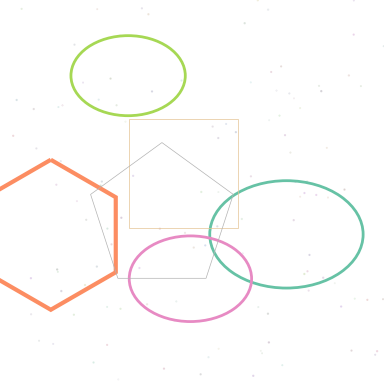[{"shape": "oval", "thickness": 2, "radius": 1.0, "center": [0.744, 0.391]}, {"shape": "hexagon", "thickness": 3, "radius": 0.97, "center": [0.132, 0.39]}, {"shape": "oval", "thickness": 2, "radius": 0.79, "center": [0.495, 0.276]}, {"shape": "oval", "thickness": 2, "radius": 0.74, "center": [0.333, 0.803]}, {"shape": "square", "thickness": 0.5, "radius": 0.71, "center": [0.477, 0.549]}, {"shape": "pentagon", "thickness": 0.5, "radius": 0.97, "center": [0.421, 0.435]}]